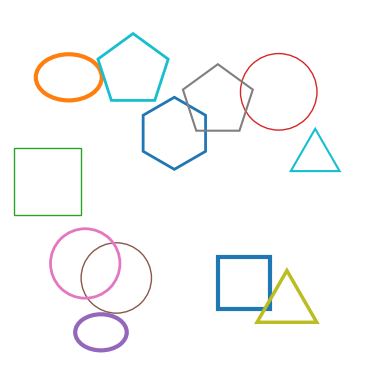[{"shape": "hexagon", "thickness": 2, "radius": 0.47, "center": [0.453, 0.654]}, {"shape": "square", "thickness": 3, "radius": 0.33, "center": [0.634, 0.265]}, {"shape": "oval", "thickness": 3, "radius": 0.43, "center": [0.179, 0.799]}, {"shape": "square", "thickness": 1, "radius": 0.44, "center": [0.123, 0.529]}, {"shape": "circle", "thickness": 1, "radius": 0.5, "center": [0.724, 0.761]}, {"shape": "oval", "thickness": 3, "radius": 0.33, "center": [0.262, 0.137]}, {"shape": "circle", "thickness": 1, "radius": 0.46, "center": [0.302, 0.278]}, {"shape": "circle", "thickness": 2, "radius": 0.45, "center": [0.221, 0.316]}, {"shape": "pentagon", "thickness": 1.5, "radius": 0.48, "center": [0.566, 0.738]}, {"shape": "triangle", "thickness": 2.5, "radius": 0.45, "center": [0.745, 0.208]}, {"shape": "pentagon", "thickness": 2, "radius": 0.48, "center": [0.346, 0.817]}, {"shape": "triangle", "thickness": 1.5, "radius": 0.37, "center": [0.819, 0.592]}]